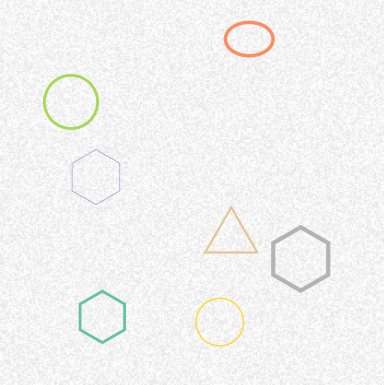[{"shape": "hexagon", "thickness": 2, "radius": 0.33, "center": [0.266, 0.177]}, {"shape": "oval", "thickness": 2.5, "radius": 0.31, "center": [0.647, 0.899]}, {"shape": "hexagon", "thickness": 0.5, "radius": 0.36, "center": [0.249, 0.54]}, {"shape": "circle", "thickness": 2, "radius": 0.35, "center": [0.184, 0.735]}, {"shape": "circle", "thickness": 1, "radius": 0.31, "center": [0.571, 0.163]}, {"shape": "triangle", "thickness": 1.5, "radius": 0.39, "center": [0.601, 0.383]}, {"shape": "hexagon", "thickness": 3, "radius": 0.41, "center": [0.781, 0.327]}]